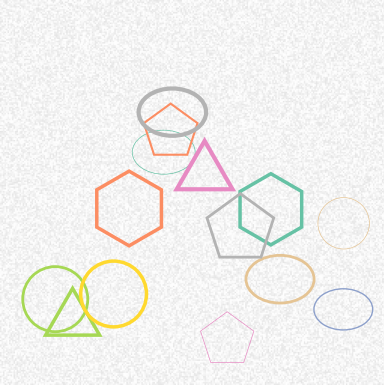[{"shape": "oval", "thickness": 0.5, "radius": 0.41, "center": [0.425, 0.605]}, {"shape": "hexagon", "thickness": 2.5, "radius": 0.46, "center": [0.704, 0.456]}, {"shape": "hexagon", "thickness": 2.5, "radius": 0.48, "center": [0.335, 0.459]}, {"shape": "pentagon", "thickness": 1.5, "radius": 0.37, "center": [0.443, 0.657]}, {"shape": "oval", "thickness": 1, "radius": 0.38, "center": [0.892, 0.196]}, {"shape": "pentagon", "thickness": 0.5, "radius": 0.36, "center": [0.59, 0.117]}, {"shape": "triangle", "thickness": 3, "radius": 0.42, "center": [0.531, 0.55]}, {"shape": "triangle", "thickness": 2.5, "radius": 0.4, "center": [0.189, 0.17]}, {"shape": "circle", "thickness": 2, "radius": 0.42, "center": [0.144, 0.223]}, {"shape": "circle", "thickness": 2.5, "radius": 0.43, "center": [0.295, 0.236]}, {"shape": "circle", "thickness": 0.5, "radius": 0.33, "center": [0.893, 0.42]}, {"shape": "oval", "thickness": 2, "radius": 0.44, "center": [0.727, 0.275]}, {"shape": "pentagon", "thickness": 2, "radius": 0.46, "center": [0.624, 0.406]}, {"shape": "oval", "thickness": 3, "radius": 0.44, "center": [0.448, 0.709]}]